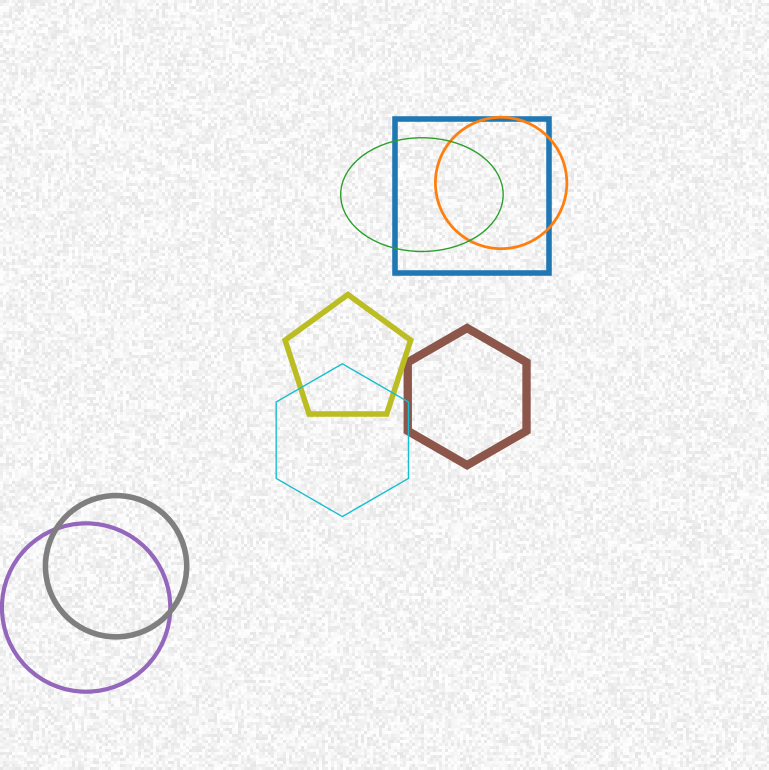[{"shape": "square", "thickness": 2, "radius": 0.5, "center": [0.613, 0.745]}, {"shape": "circle", "thickness": 1, "radius": 0.43, "center": [0.651, 0.762]}, {"shape": "oval", "thickness": 0.5, "radius": 0.53, "center": [0.548, 0.747]}, {"shape": "circle", "thickness": 1.5, "radius": 0.55, "center": [0.112, 0.211]}, {"shape": "hexagon", "thickness": 3, "radius": 0.45, "center": [0.607, 0.485]}, {"shape": "circle", "thickness": 2, "radius": 0.46, "center": [0.151, 0.265]}, {"shape": "pentagon", "thickness": 2, "radius": 0.43, "center": [0.452, 0.532]}, {"shape": "hexagon", "thickness": 0.5, "radius": 0.5, "center": [0.445, 0.428]}]